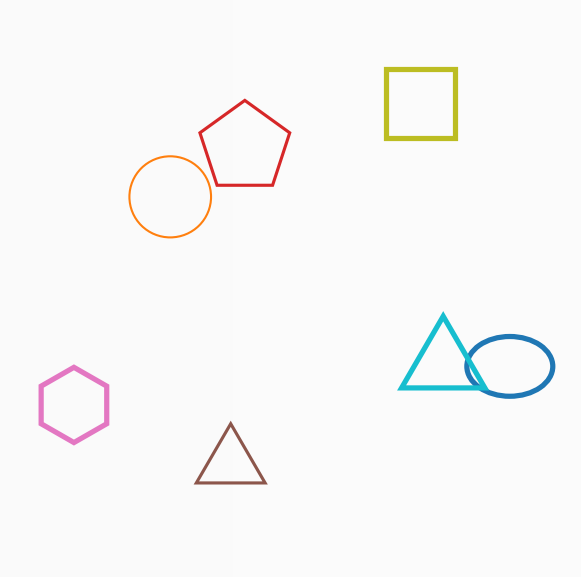[{"shape": "oval", "thickness": 2.5, "radius": 0.37, "center": [0.877, 0.365]}, {"shape": "circle", "thickness": 1, "radius": 0.35, "center": [0.293, 0.658]}, {"shape": "pentagon", "thickness": 1.5, "radius": 0.41, "center": [0.421, 0.744]}, {"shape": "triangle", "thickness": 1.5, "radius": 0.34, "center": [0.397, 0.197]}, {"shape": "hexagon", "thickness": 2.5, "radius": 0.33, "center": [0.127, 0.298]}, {"shape": "square", "thickness": 2.5, "radius": 0.3, "center": [0.724, 0.819]}, {"shape": "triangle", "thickness": 2.5, "radius": 0.41, "center": [0.763, 0.369]}]